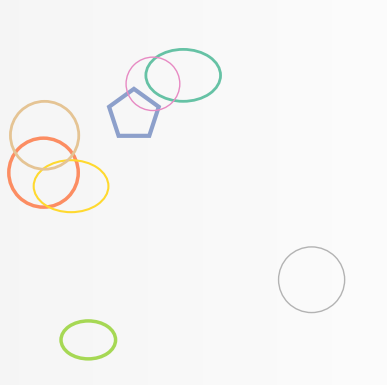[{"shape": "oval", "thickness": 2, "radius": 0.48, "center": [0.473, 0.804]}, {"shape": "circle", "thickness": 2.5, "radius": 0.45, "center": [0.112, 0.552]}, {"shape": "pentagon", "thickness": 3, "radius": 0.34, "center": [0.346, 0.702]}, {"shape": "circle", "thickness": 1, "radius": 0.35, "center": [0.395, 0.782]}, {"shape": "oval", "thickness": 2.5, "radius": 0.35, "center": [0.228, 0.117]}, {"shape": "oval", "thickness": 1.5, "radius": 0.48, "center": [0.183, 0.516]}, {"shape": "circle", "thickness": 2, "radius": 0.44, "center": [0.115, 0.649]}, {"shape": "circle", "thickness": 1, "radius": 0.43, "center": [0.804, 0.273]}]